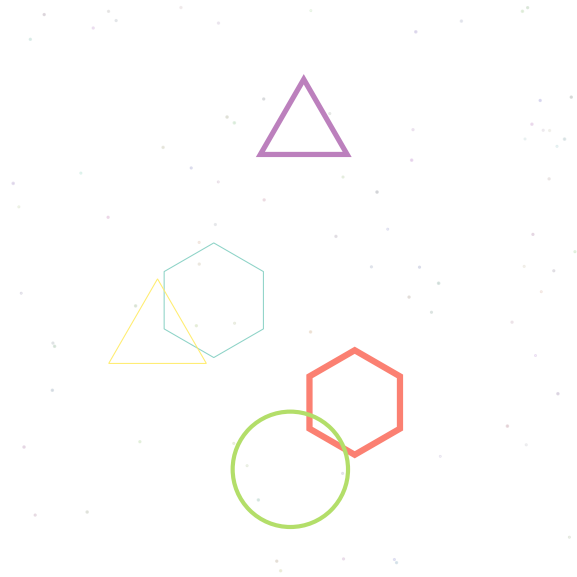[{"shape": "hexagon", "thickness": 0.5, "radius": 0.5, "center": [0.37, 0.479]}, {"shape": "hexagon", "thickness": 3, "radius": 0.45, "center": [0.614, 0.302]}, {"shape": "circle", "thickness": 2, "radius": 0.5, "center": [0.503, 0.186]}, {"shape": "triangle", "thickness": 2.5, "radius": 0.43, "center": [0.526, 0.775]}, {"shape": "triangle", "thickness": 0.5, "radius": 0.49, "center": [0.273, 0.419]}]